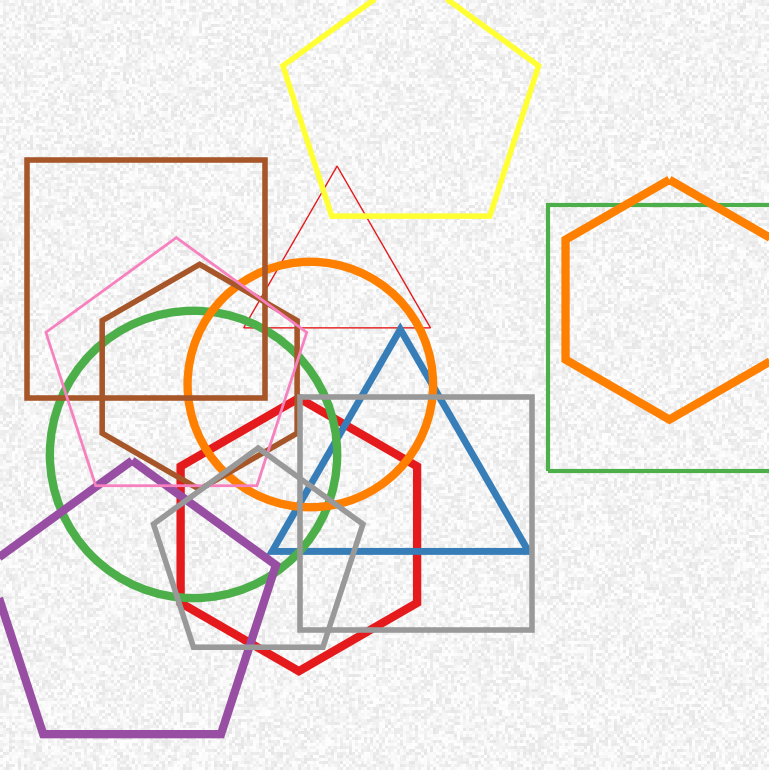[{"shape": "triangle", "thickness": 0.5, "radius": 0.7, "center": [0.438, 0.644]}, {"shape": "hexagon", "thickness": 3, "radius": 0.89, "center": [0.388, 0.306]}, {"shape": "triangle", "thickness": 2.5, "radius": 0.96, "center": [0.52, 0.38]}, {"shape": "square", "thickness": 1.5, "radius": 0.86, "center": [0.884, 0.561]}, {"shape": "circle", "thickness": 3, "radius": 0.93, "center": [0.251, 0.41]}, {"shape": "pentagon", "thickness": 3, "radius": 0.98, "center": [0.172, 0.205]}, {"shape": "hexagon", "thickness": 3, "radius": 0.78, "center": [0.869, 0.611]}, {"shape": "circle", "thickness": 3, "radius": 0.8, "center": [0.403, 0.501]}, {"shape": "pentagon", "thickness": 2, "radius": 0.87, "center": [0.533, 0.861]}, {"shape": "hexagon", "thickness": 2, "radius": 0.73, "center": [0.259, 0.511]}, {"shape": "square", "thickness": 2, "radius": 0.77, "center": [0.19, 0.637]}, {"shape": "pentagon", "thickness": 1, "radius": 0.89, "center": [0.229, 0.513]}, {"shape": "pentagon", "thickness": 2, "radius": 0.71, "center": [0.335, 0.275]}, {"shape": "square", "thickness": 2, "radius": 0.76, "center": [0.54, 0.333]}]